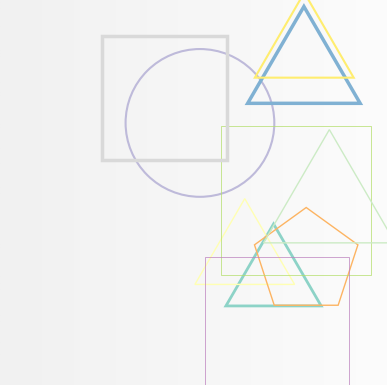[{"shape": "triangle", "thickness": 2, "radius": 0.71, "center": [0.706, 0.276]}, {"shape": "triangle", "thickness": 1, "radius": 0.74, "center": [0.632, 0.336]}, {"shape": "circle", "thickness": 1.5, "radius": 0.96, "center": [0.516, 0.681]}, {"shape": "triangle", "thickness": 2.5, "radius": 0.84, "center": [0.784, 0.815]}, {"shape": "pentagon", "thickness": 1, "radius": 0.7, "center": [0.79, 0.321]}, {"shape": "square", "thickness": 0.5, "radius": 0.97, "center": [0.765, 0.478]}, {"shape": "square", "thickness": 2.5, "radius": 0.81, "center": [0.425, 0.745]}, {"shape": "square", "thickness": 0.5, "radius": 0.93, "center": [0.715, 0.148]}, {"shape": "triangle", "thickness": 1, "radius": 0.98, "center": [0.85, 0.467]}, {"shape": "triangle", "thickness": 1.5, "radius": 0.74, "center": [0.785, 0.872]}]